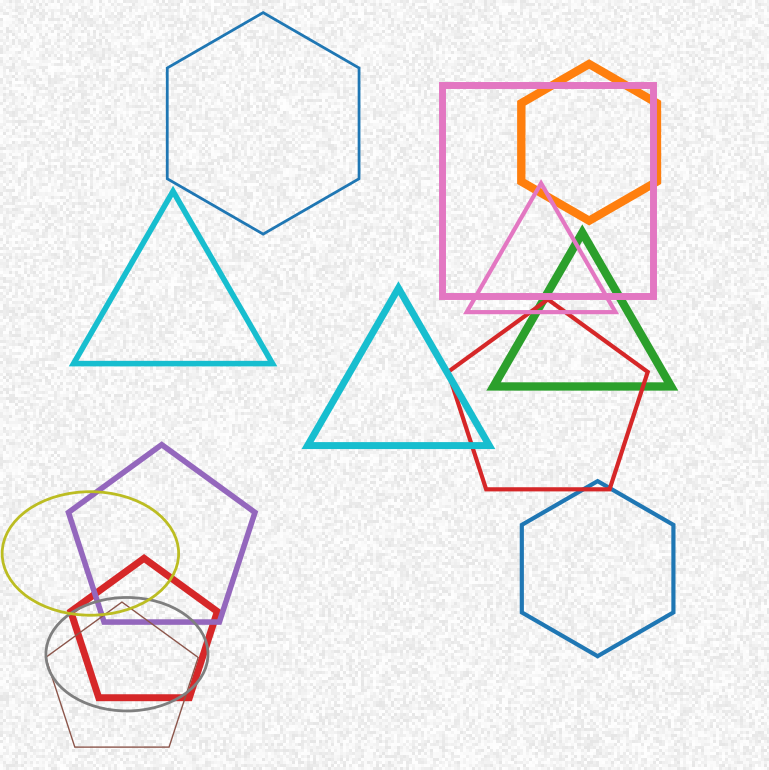[{"shape": "hexagon", "thickness": 1, "radius": 0.72, "center": [0.342, 0.84]}, {"shape": "hexagon", "thickness": 1.5, "radius": 0.57, "center": [0.776, 0.261]}, {"shape": "hexagon", "thickness": 3, "radius": 0.51, "center": [0.765, 0.815]}, {"shape": "triangle", "thickness": 3, "radius": 0.67, "center": [0.756, 0.565]}, {"shape": "pentagon", "thickness": 2.5, "radius": 0.5, "center": [0.187, 0.175]}, {"shape": "pentagon", "thickness": 1.5, "radius": 0.68, "center": [0.712, 0.475]}, {"shape": "pentagon", "thickness": 2, "radius": 0.64, "center": [0.21, 0.295]}, {"shape": "pentagon", "thickness": 0.5, "radius": 0.52, "center": [0.158, 0.114]}, {"shape": "square", "thickness": 2.5, "radius": 0.68, "center": [0.711, 0.753]}, {"shape": "triangle", "thickness": 1.5, "radius": 0.56, "center": [0.703, 0.65]}, {"shape": "oval", "thickness": 1, "radius": 0.53, "center": [0.165, 0.15]}, {"shape": "oval", "thickness": 1, "radius": 0.57, "center": [0.117, 0.281]}, {"shape": "triangle", "thickness": 2, "radius": 0.75, "center": [0.225, 0.602]}, {"shape": "triangle", "thickness": 2.5, "radius": 0.68, "center": [0.517, 0.489]}]